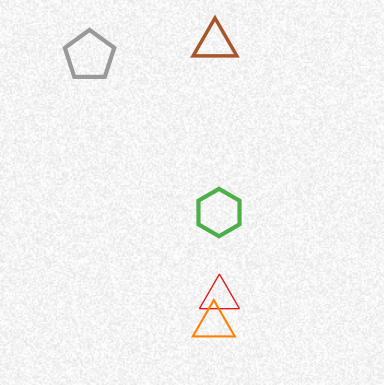[{"shape": "triangle", "thickness": 1, "radius": 0.3, "center": [0.57, 0.228]}, {"shape": "hexagon", "thickness": 3, "radius": 0.31, "center": [0.569, 0.448]}, {"shape": "triangle", "thickness": 1.5, "radius": 0.31, "center": [0.555, 0.158]}, {"shape": "triangle", "thickness": 2.5, "radius": 0.33, "center": [0.558, 0.888]}, {"shape": "pentagon", "thickness": 3, "radius": 0.34, "center": [0.233, 0.855]}]